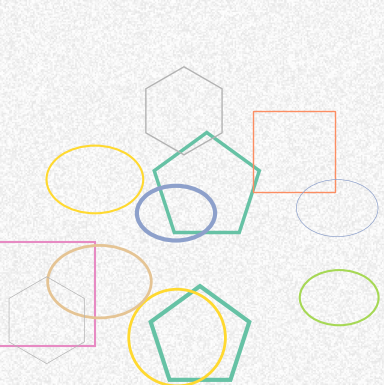[{"shape": "pentagon", "thickness": 3, "radius": 0.67, "center": [0.519, 0.122]}, {"shape": "pentagon", "thickness": 2.5, "radius": 0.72, "center": [0.537, 0.512]}, {"shape": "square", "thickness": 1, "radius": 0.53, "center": [0.764, 0.607]}, {"shape": "oval", "thickness": 3, "radius": 0.51, "center": [0.457, 0.446]}, {"shape": "oval", "thickness": 0.5, "radius": 0.53, "center": [0.876, 0.459]}, {"shape": "square", "thickness": 1.5, "radius": 0.68, "center": [0.113, 0.237]}, {"shape": "oval", "thickness": 1.5, "radius": 0.51, "center": [0.881, 0.227]}, {"shape": "circle", "thickness": 2, "radius": 0.63, "center": [0.46, 0.123]}, {"shape": "oval", "thickness": 1.5, "radius": 0.63, "center": [0.246, 0.534]}, {"shape": "oval", "thickness": 2, "radius": 0.67, "center": [0.258, 0.268]}, {"shape": "hexagon", "thickness": 0.5, "radius": 0.56, "center": [0.121, 0.168]}, {"shape": "hexagon", "thickness": 1, "radius": 0.57, "center": [0.478, 0.712]}]